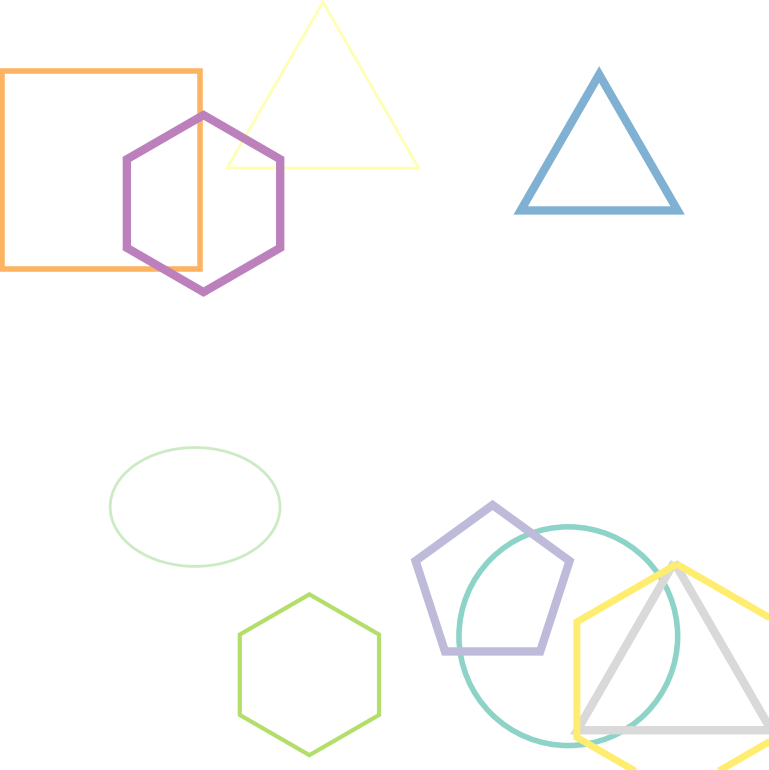[{"shape": "circle", "thickness": 2, "radius": 0.71, "center": [0.738, 0.174]}, {"shape": "triangle", "thickness": 1, "radius": 0.72, "center": [0.419, 0.854]}, {"shape": "pentagon", "thickness": 3, "radius": 0.53, "center": [0.64, 0.239]}, {"shape": "triangle", "thickness": 3, "radius": 0.59, "center": [0.778, 0.786]}, {"shape": "square", "thickness": 2, "radius": 0.64, "center": [0.132, 0.779]}, {"shape": "hexagon", "thickness": 1.5, "radius": 0.52, "center": [0.402, 0.124]}, {"shape": "triangle", "thickness": 3, "radius": 0.73, "center": [0.876, 0.124]}, {"shape": "hexagon", "thickness": 3, "radius": 0.57, "center": [0.264, 0.736]}, {"shape": "oval", "thickness": 1, "radius": 0.55, "center": [0.253, 0.342]}, {"shape": "hexagon", "thickness": 2.5, "radius": 0.75, "center": [0.879, 0.117]}]